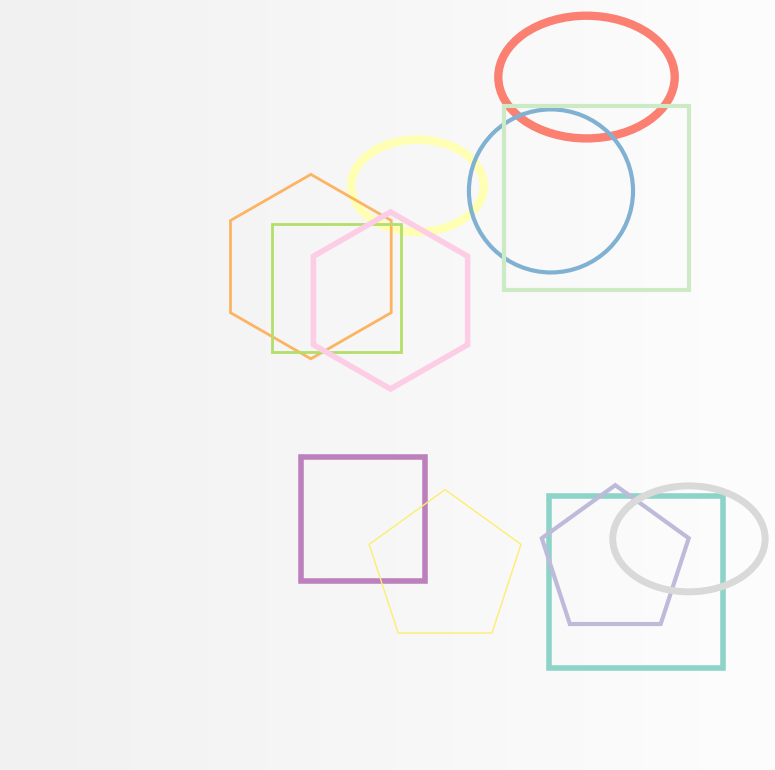[{"shape": "square", "thickness": 2, "radius": 0.56, "center": [0.821, 0.244]}, {"shape": "oval", "thickness": 3, "radius": 0.43, "center": [0.539, 0.759]}, {"shape": "pentagon", "thickness": 1.5, "radius": 0.5, "center": [0.794, 0.27]}, {"shape": "oval", "thickness": 3, "radius": 0.57, "center": [0.757, 0.9]}, {"shape": "circle", "thickness": 1.5, "radius": 0.53, "center": [0.711, 0.752]}, {"shape": "hexagon", "thickness": 1, "radius": 0.6, "center": [0.401, 0.654]}, {"shape": "square", "thickness": 1, "radius": 0.42, "center": [0.435, 0.626]}, {"shape": "hexagon", "thickness": 2, "radius": 0.57, "center": [0.504, 0.61]}, {"shape": "oval", "thickness": 2.5, "radius": 0.49, "center": [0.889, 0.3]}, {"shape": "square", "thickness": 2, "radius": 0.4, "center": [0.469, 0.326]}, {"shape": "square", "thickness": 1.5, "radius": 0.6, "center": [0.77, 0.743]}, {"shape": "pentagon", "thickness": 0.5, "radius": 0.51, "center": [0.574, 0.261]}]